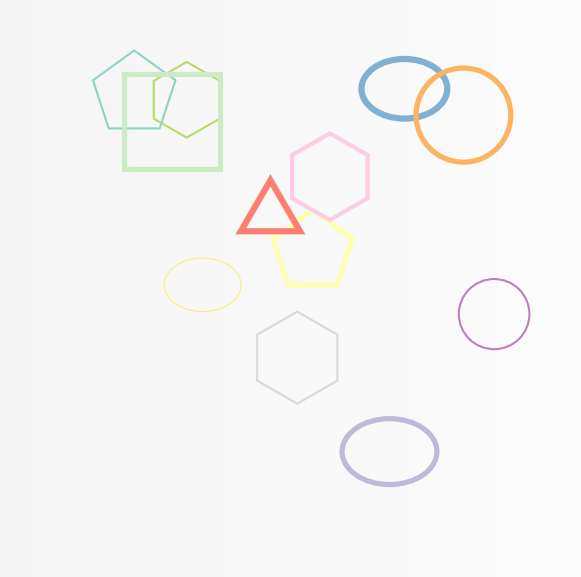[{"shape": "pentagon", "thickness": 1, "radius": 0.37, "center": [0.231, 0.837]}, {"shape": "pentagon", "thickness": 2.5, "radius": 0.36, "center": [0.538, 0.564]}, {"shape": "oval", "thickness": 2.5, "radius": 0.41, "center": [0.67, 0.217]}, {"shape": "triangle", "thickness": 3, "radius": 0.29, "center": [0.465, 0.628]}, {"shape": "oval", "thickness": 3, "radius": 0.37, "center": [0.696, 0.845]}, {"shape": "circle", "thickness": 2.5, "radius": 0.41, "center": [0.797, 0.8]}, {"shape": "hexagon", "thickness": 1, "radius": 0.33, "center": [0.321, 0.826]}, {"shape": "hexagon", "thickness": 2, "radius": 0.37, "center": [0.567, 0.693]}, {"shape": "hexagon", "thickness": 1, "radius": 0.4, "center": [0.511, 0.38]}, {"shape": "circle", "thickness": 1, "radius": 0.3, "center": [0.85, 0.455]}, {"shape": "square", "thickness": 2.5, "radius": 0.41, "center": [0.296, 0.789]}, {"shape": "oval", "thickness": 0.5, "radius": 0.33, "center": [0.349, 0.506]}]